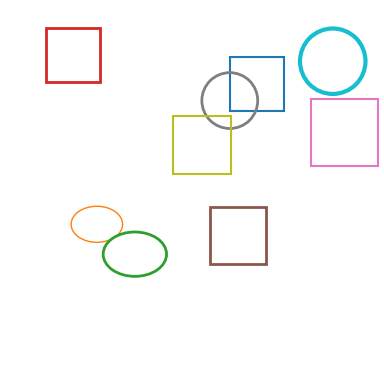[{"shape": "square", "thickness": 1.5, "radius": 0.35, "center": [0.667, 0.782]}, {"shape": "oval", "thickness": 1, "radius": 0.33, "center": [0.252, 0.417]}, {"shape": "oval", "thickness": 2, "radius": 0.41, "center": [0.35, 0.34]}, {"shape": "square", "thickness": 2, "radius": 0.35, "center": [0.19, 0.857]}, {"shape": "square", "thickness": 2, "radius": 0.37, "center": [0.618, 0.388]}, {"shape": "square", "thickness": 1.5, "radius": 0.43, "center": [0.894, 0.656]}, {"shape": "circle", "thickness": 2, "radius": 0.36, "center": [0.597, 0.739]}, {"shape": "square", "thickness": 1.5, "radius": 0.38, "center": [0.524, 0.622]}, {"shape": "circle", "thickness": 3, "radius": 0.43, "center": [0.864, 0.841]}]